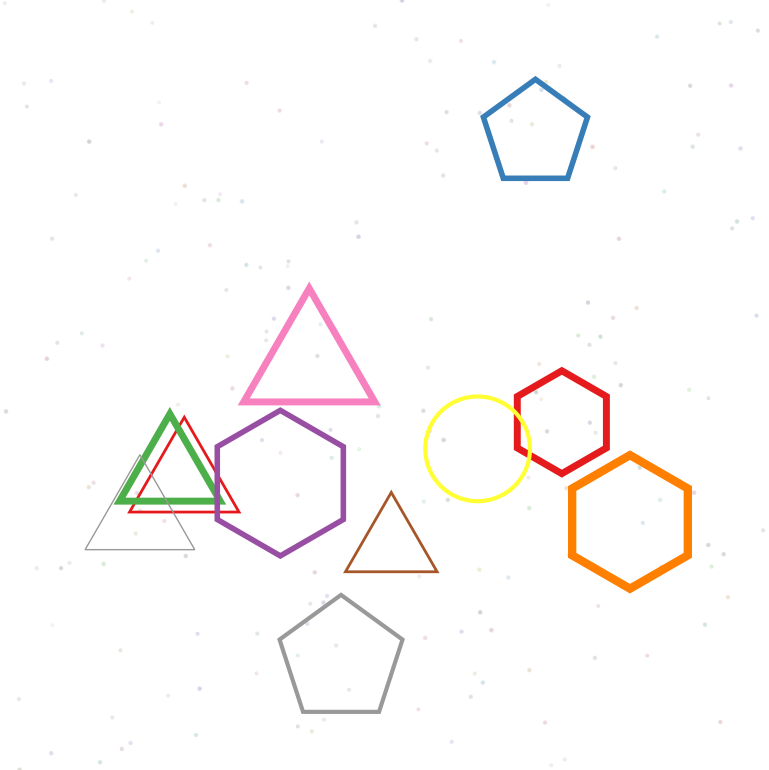[{"shape": "hexagon", "thickness": 2.5, "radius": 0.33, "center": [0.73, 0.452]}, {"shape": "triangle", "thickness": 1, "radius": 0.41, "center": [0.239, 0.376]}, {"shape": "pentagon", "thickness": 2, "radius": 0.36, "center": [0.695, 0.826]}, {"shape": "triangle", "thickness": 2.5, "radius": 0.38, "center": [0.221, 0.387]}, {"shape": "hexagon", "thickness": 2, "radius": 0.47, "center": [0.364, 0.373]}, {"shape": "hexagon", "thickness": 3, "radius": 0.43, "center": [0.818, 0.322]}, {"shape": "circle", "thickness": 1.5, "radius": 0.34, "center": [0.62, 0.417]}, {"shape": "triangle", "thickness": 1, "radius": 0.34, "center": [0.508, 0.292]}, {"shape": "triangle", "thickness": 2.5, "radius": 0.49, "center": [0.402, 0.527]}, {"shape": "pentagon", "thickness": 1.5, "radius": 0.42, "center": [0.443, 0.143]}, {"shape": "triangle", "thickness": 0.5, "radius": 0.41, "center": [0.182, 0.327]}]